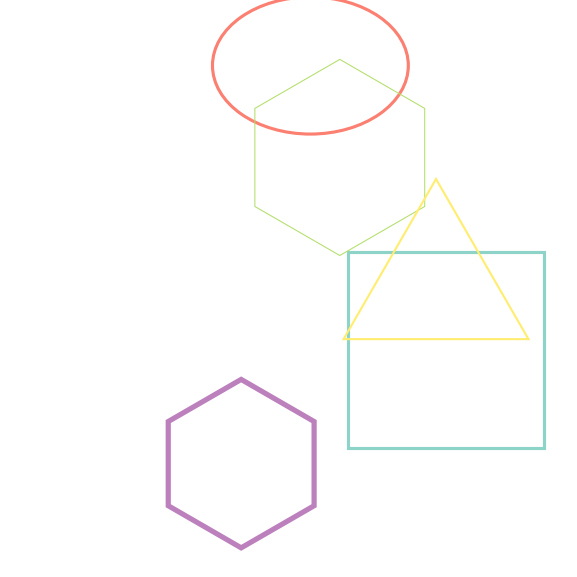[{"shape": "square", "thickness": 1.5, "radius": 0.85, "center": [0.772, 0.393]}, {"shape": "oval", "thickness": 1.5, "radius": 0.85, "center": [0.537, 0.886]}, {"shape": "hexagon", "thickness": 0.5, "radius": 0.85, "center": [0.588, 0.726]}, {"shape": "hexagon", "thickness": 2.5, "radius": 0.73, "center": [0.418, 0.196]}, {"shape": "triangle", "thickness": 1, "radius": 0.92, "center": [0.755, 0.504]}]